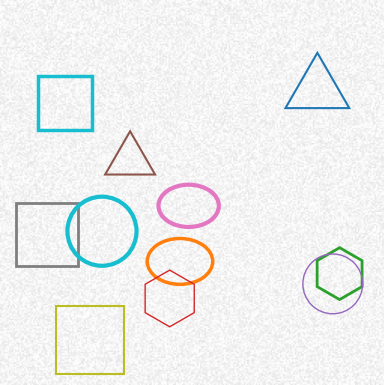[{"shape": "triangle", "thickness": 1.5, "radius": 0.48, "center": [0.824, 0.767]}, {"shape": "oval", "thickness": 2.5, "radius": 0.43, "center": [0.467, 0.321]}, {"shape": "hexagon", "thickness": 2, "radius": 0.34, "center": [0.882, 0.289]}, {"shape": "hexagon", "thickness": 1, "radius": 0.37, "center": [0.441, 0.225]}, {"shape": "circle", "thickness": 1, "radius": 0.39, "center": [0.864, 0.263]}, {"shape": "triangle", "thickness": 1.5, "radius": 0.37, "center": [0.338, 0.584]}, {"shape": "oval", "thickness": 3, "radius": 0.39, "center": [0.49, 0.465]}, {"shape": "square", "thickness": 2, "radius": 0.41, "center": [0.122, 0.391]}, {"shape": "square", "thickness": 1.5, "radius": 0.44, "center": [0.233, 0.118]}, {"shape": "circle", "thickness": 3, "radius": 0.45, "center": [0.265, 0.399]}, {"shape": "square", "thickness": 2.5, "radius": 0.35, "center": [0.17, 0.733]}]